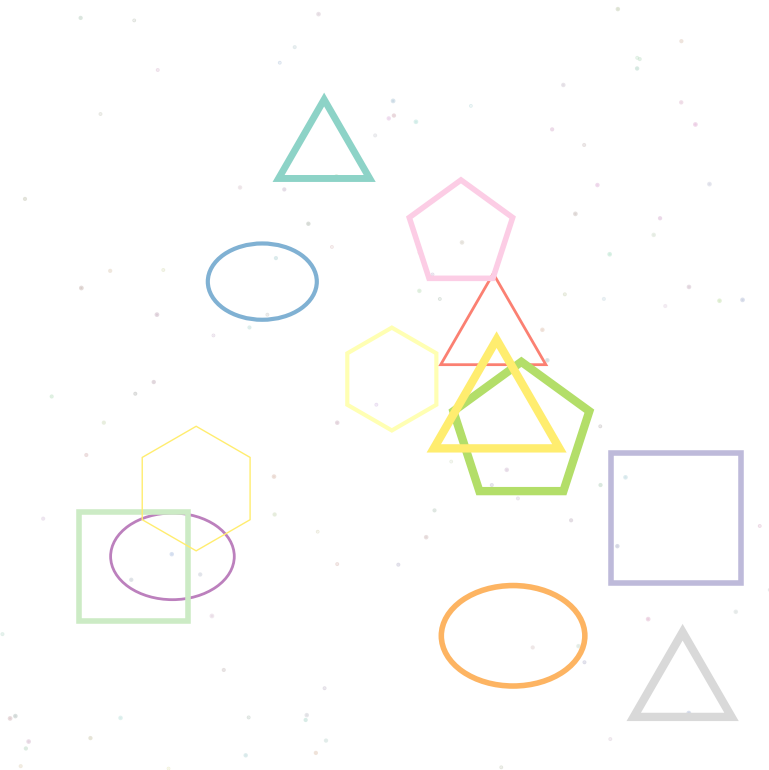[{"shape": "triangle", "thickness": 2.5, "radius": 0.34, "center": [0.421, 0.802]}, {"shape": "hexagon", "thickness": 1.5, "radius": 0.33, "center": [0.509, 0.508]}, {"shape": "square", "thickness": 2, "radius": 0.42, "center": [0.877, 0.328]}, {"shape": "triangle", "thickness": 1, "radius": 0.39, "center": [0.641, 0.566]}, {"shape": "oval", "thickness": 1.5, "radius": 0.35, "center": [0.341, 0.634]}, {"shape": "oval", "thickness": 2, "radius": 0.47, "center": [0.666, 0.174]}, {"shape": "pentagon", "thickness": 3, "radius": 0.46, "center": [0.677, 0.437]}, {"shape": "pentagon", "thickness": 2, "radius": 0.35, "center": [0.599, 0.696]}, {"shape": "triangle", "thickness": 3, "radius": 0.37, "center": [0.887, 0.106]}, {"shape": "oval", "thickness": 1, "radius": 0.4, "center": [0.224, 0.277]}, {"shape": "square", "thickness": 2, "radius": 0.35, "center": [0.173, 0.264]}, {"shape": "triangle", "thickness": 3, "radius": 0.47, "center": [0.645, 0.465]}, {"shape": "hexagon", "thickness": 0.5, "radius": 0.4, "center": [0.255, 0.366]}]